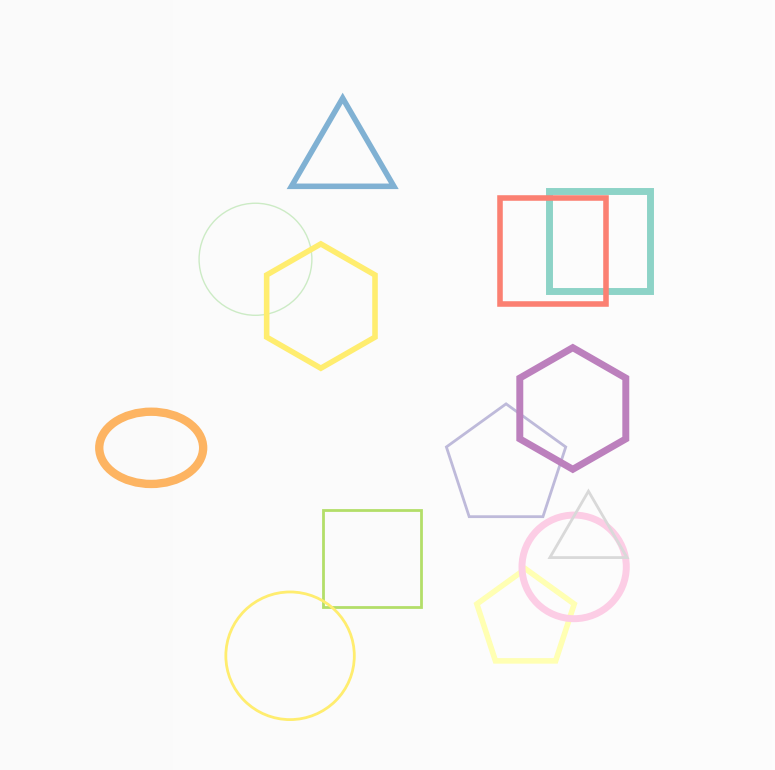[{"shape": "square", "thickness": 2.5, "radius": 0.32, "center": [0.774, 0.687]}, {"shape": "pentagon", "thickness": 2, "radius": 0.33, "center": [0.678, 0.195]}, {"shape": "pentagon", "thickness": 1, "radius": 0.4, "center": [0.653, 0.395]}, {"shape": "square", "thickness": 2, "radius": 0.34, "center": [0.713, 0.674]}, {"shape": "triangle", "thickness": 2, "radius": 0.38, "center": [0.442, 0.796]}, {"shape": "oval", "thickness": 3, "radius": 0.34, "center": [0.195, 0.418]}, {"shape": "square", "thickness": 1, "radius": 0.32, "center": [0.48, 0.275]}, {"shape": "circle", "thickness": 2.5, "radius": 0.34, "center": [0.741, 0.264]}, {"shape": "triangle", "thickness": 1, "radius": 0.29, "center": [0.759, 0.305]}, {"shape": "hexagon", "thickness": 2.5, "radius": 0.39, "center": [0.739, 0.47]}, {"shape": "circle", "thickness": 0.5, "radius": 0.36, "center": [0.33, 0.663]}, {"shape": "circle", "thickness": 1, "radius": 0.41, "center": [0.374, 0.148]}, {"shape": "hexagon", "thickness": 2, "radius": 0.4, "center": [0.414, 0.603]}]